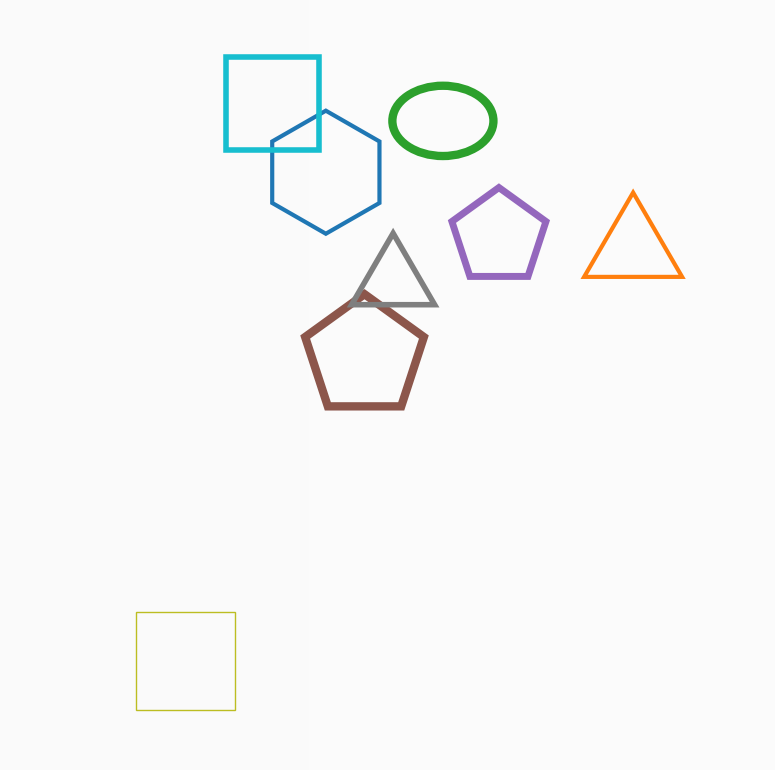[{"shape": "hexagon", "thickness": 1.5, "radius": 0.4, "center": [0.42, 0.776]}, {"shape": "triangle", "thickness": 1.5, "radius": 0.37, "center": [0.817, 0.677]}, {"shape": "oval", "thickness": 3, "radius": 0.33, "center": [0.571, 0.843]}, {"shape": "pentagon", "thickness": 2.5, "radius": 0.32, "center": [0.644, 0.693]}, {"shape": "pentagon", "thickness": 3, "radius": 0.4, "center": [0.47, 0.537]}, {"shape": "triangle", "thickness": 2, "radius": 0.31, "center": [0.507, 0.635]}, {"shape": "square", "thickness": 0.5, "radius": 0.32, "center": [0.24, 0.142]}, {"shape": "square", "thickness": 2, "radius": 0.3, "center": [0.351, 0.865]}]